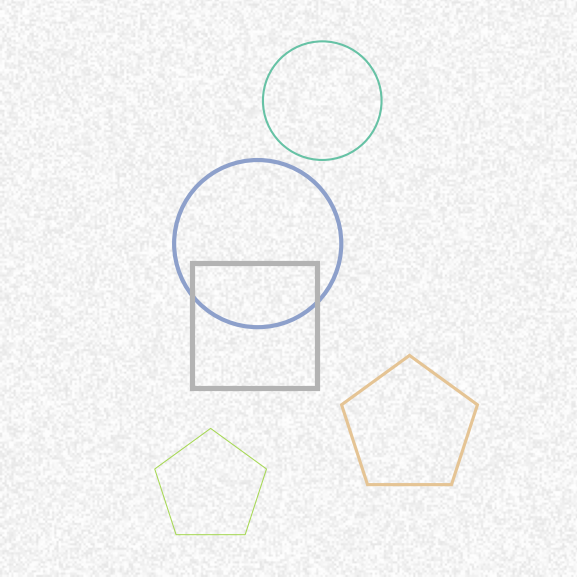[{"shape": "circle", "thickness": 1, "radius": 0.51, "center": [0.558, 0.825]}, {"shape": "circle", "thickness": 2, "radius": 0.72, "center": [0.446, 0.577]}, {"shape": "pentagon", "thickness": 0.5, "radius": 0.51, "center": [0.365, 0.156]}, {"shape": "pentagon", "thickness": 1.5, "radius": 0.62, "center": [0.709, 0.26]}, {"shape": "square", "thickness": 2.5, "radius": 0.54, "center": [0.44, 0.436]}]